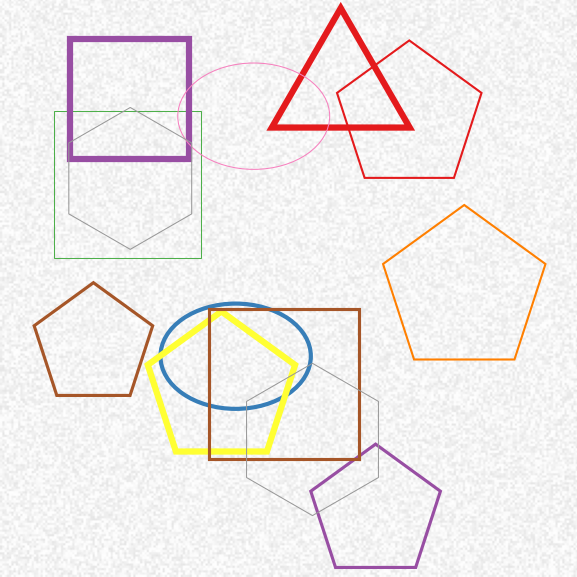[{"shape": "pentagon", "thickness": 1, "radius": 0.66, "center": [0.709, 0.798]}, {"shape": "triangle", "thickness": 3, "radius": 0.69, "center": [0.59, 0.847]}, {"shape": "oval", "thickness": 2, "radius": 0.65, "center": [0.408, 0.382]}, {"shape": "square", "thickness": 0.5, "radius": 0.64, "center": [0.22, 0.679]}, {"shape": "pentagon", "thickness": 1.5, "radius": 0.59, "center": [0.65, 0.112]}, {"shape": "square", "thickness": 3, "radius": 0.52, "center": [0.225, 0.828]}, {"shape": "pentagon", "thickness": 1, "radius": 0.74, "center": [0.804, 0.496]}, {"shape": "pentagon", "thickness": 3, "radius": 0.67, "center": [0.383, 0.326]}, {"shape": "square", "thickness": 1.5, "radius": 0.65, "center": [0.491, 0.335]}, {"shape": "pentagon", "thickness": 1.5, "radius": 0.54, "center": [0.162, 0.402]}, {"shape": "oval", "thickness": 0.5, "radius": 0.66, "center": [0.439, 0.798]}, {"shape": "hexagon", "thickness": 0.5, "radius": 0.66, "center": [0.541, 0.238]}, {"shape": "hexagon", "thickness": 0.5, "radius": 0.61, "center": [0.226, 0.69]}]